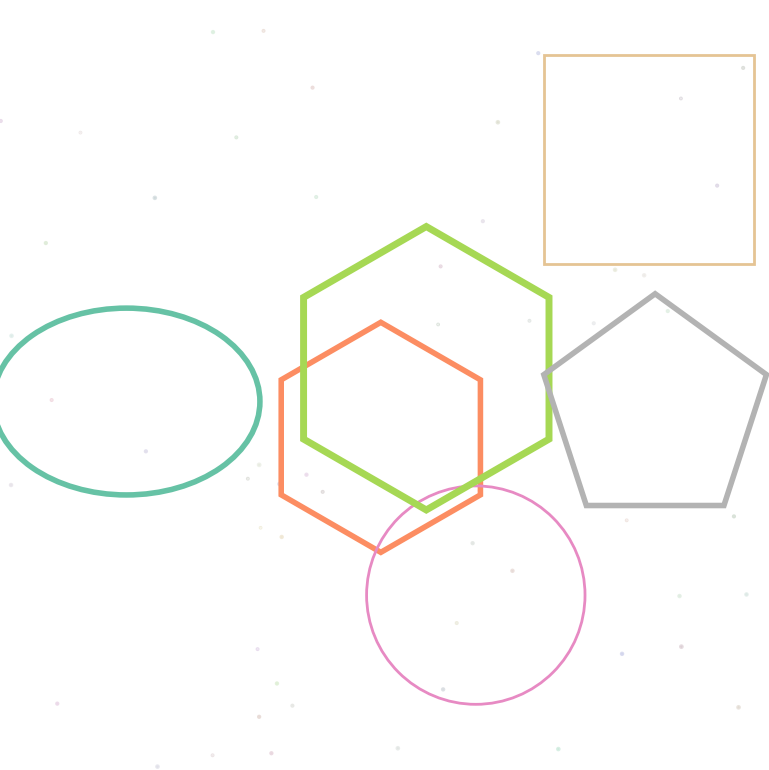[{"shape": "oval", "thickness": 2, "radius": 0.87, "center": [0.164, 0.479]}, {"shape": "hexagon", "thickness": 2, "radius": 0.75, "center": [0.495, 0.432]}, {"shape": "circle", "thickness": 1, "radius": 0.71, "center": [0.618, 0.227]}, {"shape": "hexagon", "thickness": 2.5, "radius": 0.92, "center": [0.554, 0.522]}, {"shape": "square", "thickness": 1, "radius": 0.68, "center": [0.843, 0.793]}, {"shape": "pentagon", "thickness": 2, "radius": 0.76, "center": [0.851, 0.466]}]